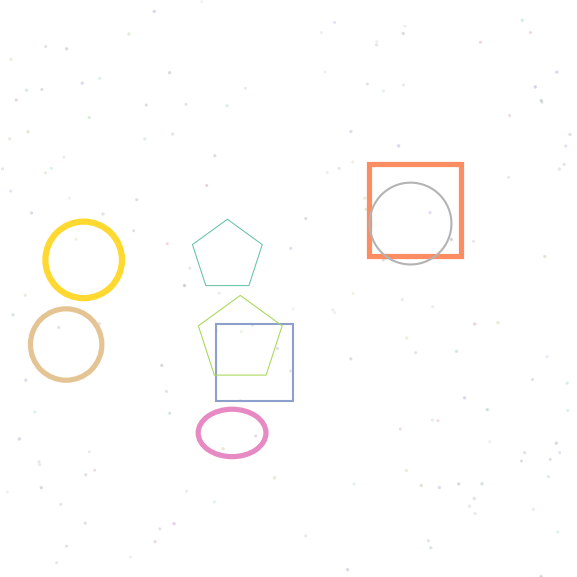[{"shape": "pentagon", "thickness": 0.5, "radius": 0.32, "center": [0.394, 0.556]}, {"shape": "square", "thickness": 2.5, "radius": 0.4, "center": [0.718, 0.635]}, {"shape": "square", "thickness": 1, "radius": 0.33, "center": [0.441, 0.372]}, {"shape": "oval", "thickness": 2.5, "radius": 0.29, "center": [0.402, 0.249]}, {"shape": "pentagon", "thickness": 0.5, "radius": 0.38, "center": [0.416, 0.411]}, {"shape": "circle", "thickness": 3, "radius": 0.33, "center": [0.145, 0.549]}, {"shape": "circle", "thickness": 2.5, "radius": 0.31, "center": [0.115, 0.403]}, {"shape": "circle", "thickness": 1, "radius": 0.35, "center": [0.711, 0.612]}]